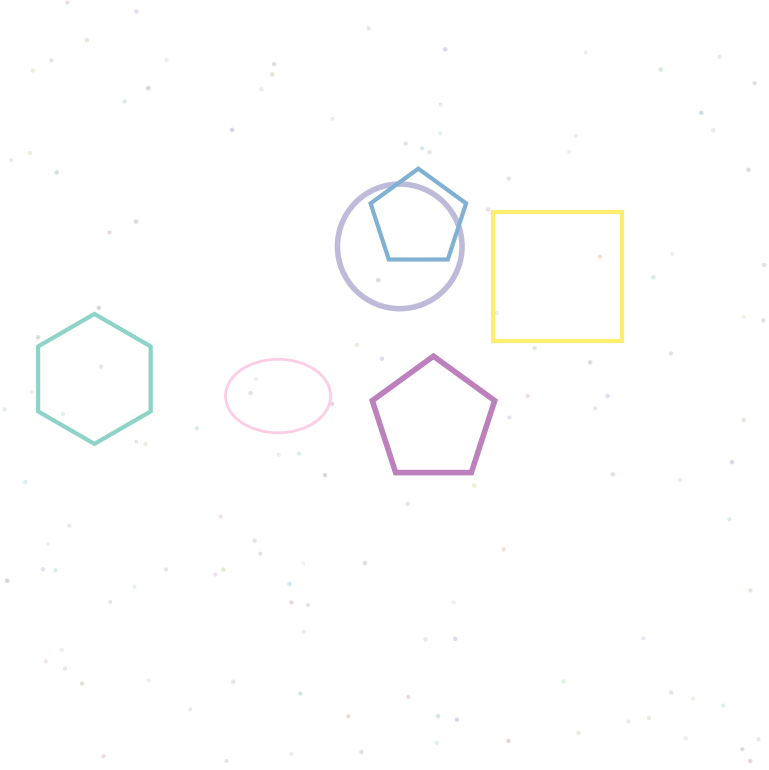[{"shape": "hexagon", "thickness": 1.5, "radius": 0.42, "center": [0.123, 0.508]}, {"shape": "circle", "thickness": 2, "radius": 0.4, "center": [0.519, 0.68]}, {"shape": "pentagon", "thickness": 1.5, "radius": 0.33, "center": [0.543, 0.716]}, {"shape": "oval", "thickness": 1, "radius": 0.34, "center": [0.361, 0.486]}, {"shape": "pentagon", "thickness": 2, "radius": 0.42, "center": [0.563, 0.454]}, {"shape": "square", "thickness": 1.5, "radius": 0.42, "center": [0.724, 0.641]}]